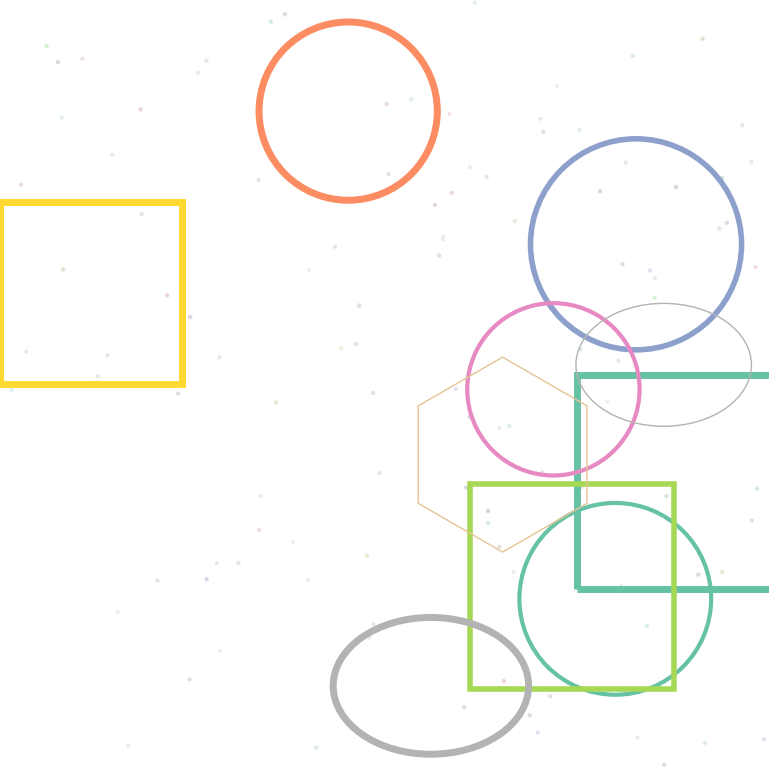[{"shape": "square", "thickness": 2.5, "radius": 0.7, "center": [0.889, 0.374]}, {"shape": "circle", "thickness": 1.5, "radius": 0.62, "center": [0.799, 0.222]}, {"shape": "circle", "thickness": 2.5, "radius": 0.58, "center": [0.452, 0.856]}, {"shape": "circle", "thickness": 2, "radius": 0.69, "center": [0.826, 0.683]}, {"shape": "circle", "thickness": 1.5, "radius": 0.56, "center": [0.719, 0.494]}, {"shape": "square", "thickness": 2, "radius": 0.66, "center": [0.743, 0.238]}, {"shape": "square", "thickness": 2.5, "radius": 0.59, "center": [0.118, 0.62]}, {"shape": "hexagon", "thickness": 0.5, "radius": 0.63, "center": [0.653, 0.41]}, {"shape": "oval", "thickness": 0.5, "radius": 0.57, "center": [0.862, 0.526]}, {"shape": "oval", "thickness": 2.5, "radius": 0.63, "center": [0.56, 0.109]}]